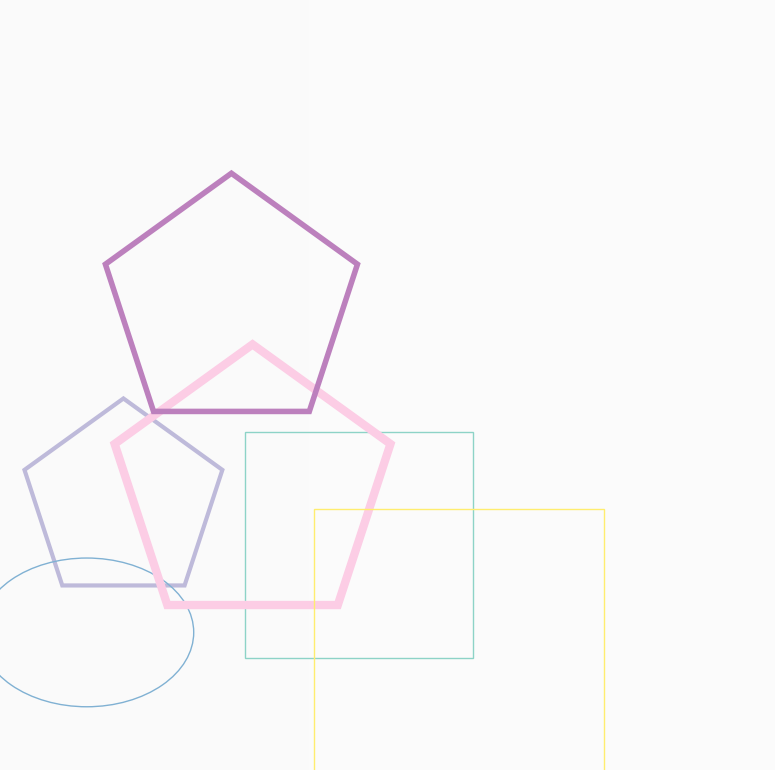[{"shape": "square", "thickness": 0.5, "radius": 0.74, "center": [0.463, 0.292]}, {"shape": "pentagon", "thickness": 1.5, "radius": 0.67, "center": [0.159, 0.348]}, {"shape": "oval", "thickness": 0.5, "radius": 0.69, "center": [0.112, 0.179]}, {"shape": "pentagon", "thickness": 3, "radius": 0.94, "center": [0.326, 0.366]}, {"shape": "pentagon", "thickness": 2, "radius": 0.85, "center": [0.299, 0.604]}, {"shape": "square", "thickness": 0.5, "radius": 0.93, "center": [0.593, 0.153]}]